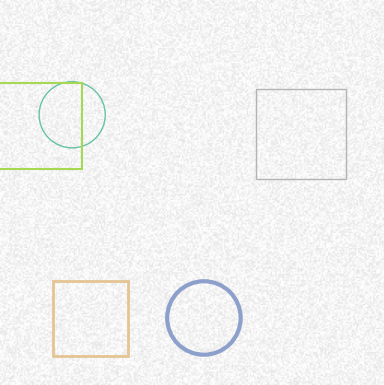[{"shape": "circle", "thickness": 1, "radius": 0.43, "center": [0.187, 0.702]}, {"shape": "circle", "thickness": 3, "radius": 0.48, "center": [0.53, 0.174]}, {"shape": "square", "thickness": 1.5, "radius": 0.56, "center": [0.102, 0.673]}, {"shape": "square", "thickness": 2, "radius": 0.49, "center": [0.235, 0.174]}, {"shape": "square", "thickness": 1, "radius": 0.59, "center": [0.781, 0.652]}]